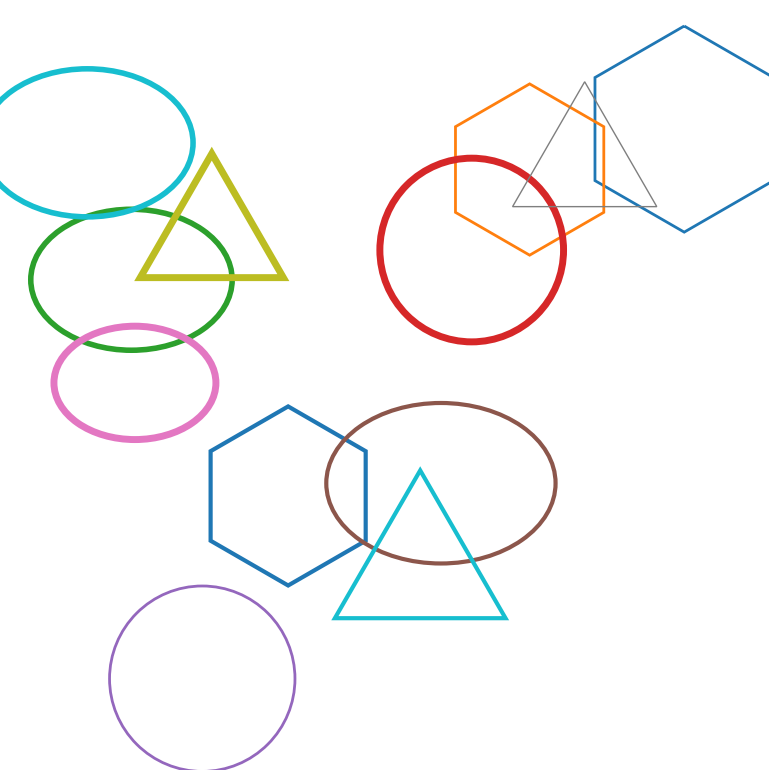[{"shape": "hexagon", "thickness": 1, "radius": 0.67, "center": [0.889, 0.832]}, {"shape": "hexagon", "thickness": 1.5, "radius": 0.58, "center": [0.374, 0.356]}, {"shape": "hexagon", "thickness": 1, "radius": 0.56, "center": [0.688, 0.78]}, {"shape": "oval", "thickness": 2, "radius": 0.65, "center": [0.171, 0.637]}, {"shape": "circle", "thickness": 2.5, "radius": 0.6, "center": [0.613, 0.675]}, {"shape": "circle", "thickness": 1, "radius": 0.6, "center": [0.263, 0.119]}, {"shape": "oval", "thickness": 1.5, "radius": 0.74, "center": [0.573, 0.372]}, {"shape": "oval", "thickness": 2.5, "radius": 0.53, "center": [0.175, 0.503]}, {"shape": "triangle", "thickness": 0.5, "radius": 0.54, "center": [0.759, 0.786]}, {"shape": "triangle", "thickness": 2.5, "radius": 0.54, "center": [0.275, 0.693]}, {"shape": "oval", "thickness": 2, "radius": 0.69, "center": [0.113, 0.814]}, {"shape": "triangle", "thickness": 1.5, "radius": 0.64, "center": [0.546, 0.261]}]